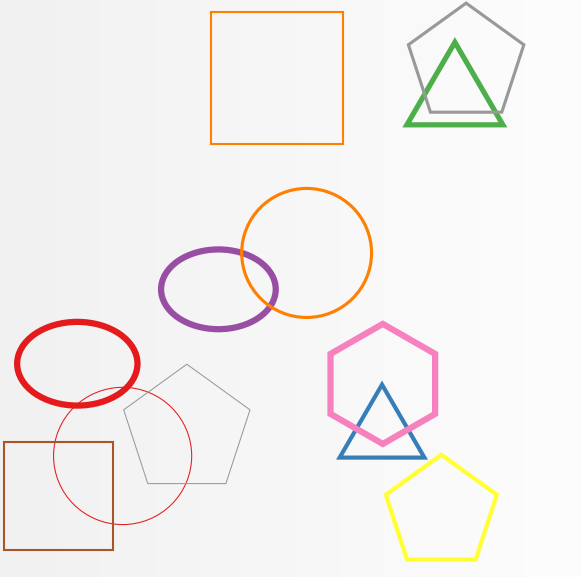[{"shape": "oval", "thickness": 3, "radius": 0.52, "center": [0.133, 0.369]}, {"shape": "circle", "thickness": 0.5, "radius": 0.59, "center": [0.211, 0.21]}, {"shape": "triangle", "thickness": 2, "radius": 0.42, "center": [0.657, 0.249]}, {"shape": "triangle", "thickness": 2.5, "radius": 0.48, "center": [0.783, 0.831]}, {"shape": "oval", "thickness": 3, "radius": 0.49, "center": [0.376, 0.498]}, {"shape": "square", "thickness": 1, "radius": 0.57, "center": [0.477, 0.864]}, {"shape": "circle", "thickness": 1.5, "radius": 0.56, "center": [0.528, 0.561]}, {"shape": "pentagon", "thickness": 2, "radius": 0.5, "center": [0.759, 0.111]}, {"shape": "square", "thickness": 1, "radius": 0.47, "center": [0.101, 0.14]}, {"shape": "hexagon", "thickness": 3, "radius": 0.52, "center": [0.659, 0.334]}, {"shape": "pentagon", "thickness": 0.5, "radius": 0.57, "center": [0.321, 0.254]}, {"shape": "pentagon", "thickness": 1.5, "radius": 0.52, "center": [0.802, 0.889]}]